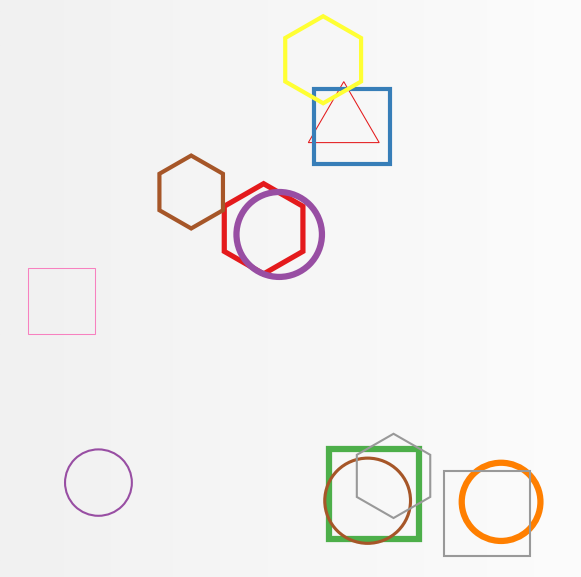[{"shape": "hexagon", "thickness": 2.5, "radius": 0.39, "center": [0.453, 0.603]}, {"shape": "triangle", "thickness": 0.5, "radius": 0.35, "center": [0.591, 0.787]}, {"shape": "square", "thickness": 2, "radius": 0.33, "center": [0.606, 0.781]}, {"shape": "square", "thickness": 3, "radius": 0.39, "center": [0.644, 0.143]}, {"shape": "circle", "thickness": 3, "radius": 0.37, "center": [0.48, 0.593]}, {"shape": "circle", "thickness": 1, "radius": 0.29, "center": [0.169, 0.163]}, {"shape": "circle", "thickness": 3, "radius": 0.34, "center": [0.862, 0.13]}, {"shape": "hexagon", "thickness": 2, "radius": 0.38, "center": [0.556, 0.896]}, {"shape": "circle", "thickness": 1.5, "radius": 0.37, "center": [0.633, 0.132]}, {"shape": "hexagon", "thickness": 2, "radius": 0.32, "center": [0.329, 0.667]}, {"shape": "square", "thickness": 0.5, "radius": 0.29, "center": [0.106, 0.478]}, {"shape": "square", "thickness": 1, "radius": 0.37, "center": [0.838, 0.11]}, {"shape": "hexagon", "thickness": 1, "radius": 0.36, "center": [0.677, 0.175]}]